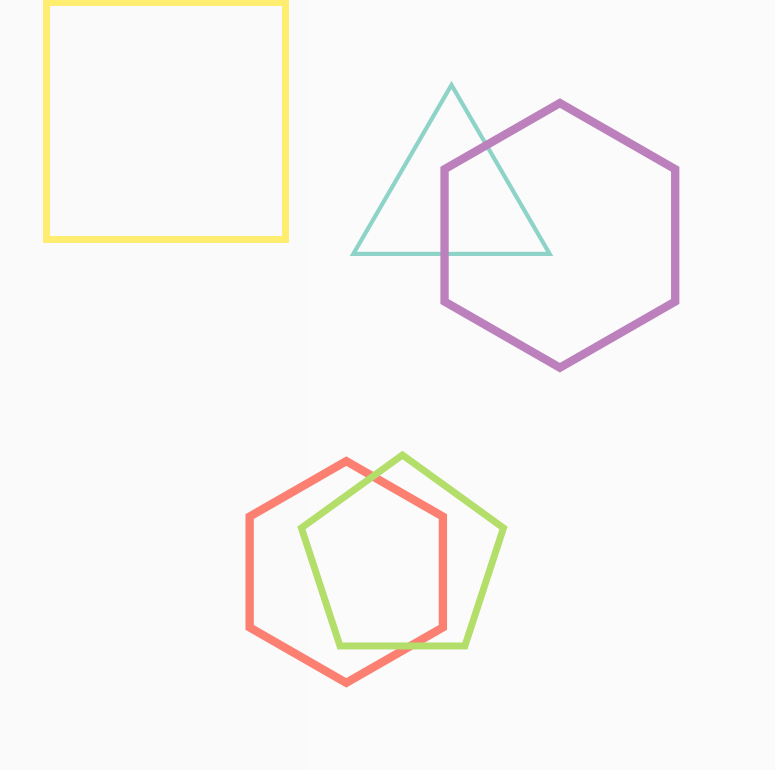[{"shape": "triangle", "thickness": 1.5, "radius": 0.73, "center": [0.583, 0.743]}, {"shape": "hexagon", "thickness": 3, "radius": 0.72, "center": [0.447, 0.257]}, {"shape": "pentagon", "thickness": 2.5, "radius": 0.69, "center": [0.519, 0.272]}, {"shape": "hexagon", "thickness": 3, "radius": 0.86, "center": [0.722, 0.694]}, {"shape": "square", "thickness": 2.5, "radius": 0.77, "center": [0.213, 0.843]}]